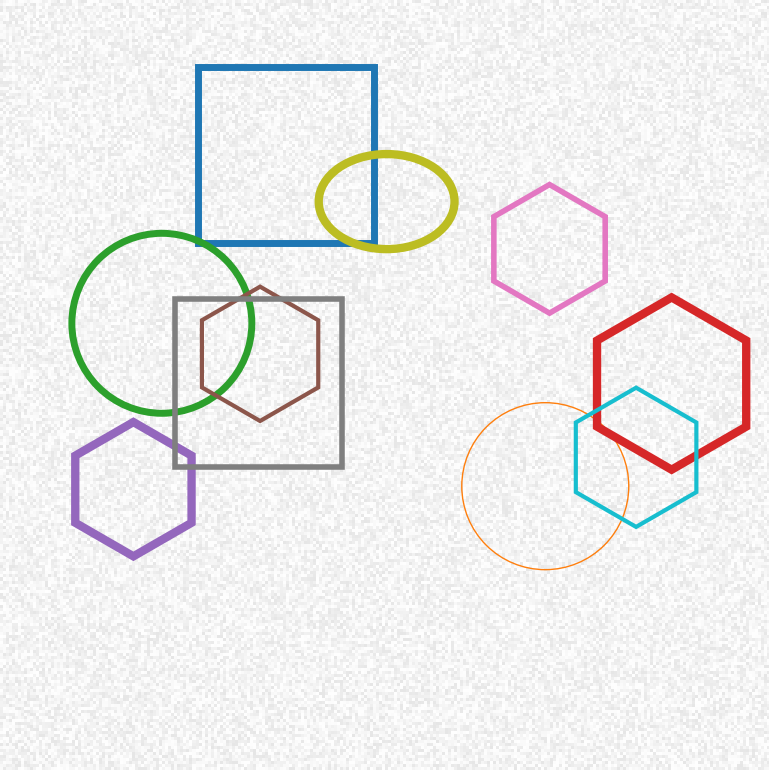[{"shape": "square", "thickness": 2.5, "radius": 0.57, "center": [0.371, 0.799]}, {"shape": "circle", "thickness": 0.5, "radius": 0.54, "center": [0.708, 0.369]}, {"shape": "circle", "thickness": 2.5, "radius": 0.58, "center": [0.21, 0.58]}, {"shape": "hexagon", "thickness": 3, "radius": 0.56, "center": [0.872, 0.502]}, {"shape": "hexagon", "thickness": 3, "radius": 0.44, "center": [0.173, 0.365]}, {"shape": "hexagon", "thickness": 1.5, "radius": 0.44, "center": [0.338, 0.54]}, {"shape": "hexagon", "thickness": 2, "radius": 0.42, "center": [0.714, 0.677]}, {"shape": "square", "thickness": 2, "radius": 0.54, "center": [0.336, 0.503]}, {"shape": "oval", "thickness": 3, "radius": 0.44, "center": [0.502, 0.738]}, {"shape": "hexagon", "thickness": 1.5, "radius": 0.45, "center": [0.826, 0.406]}]